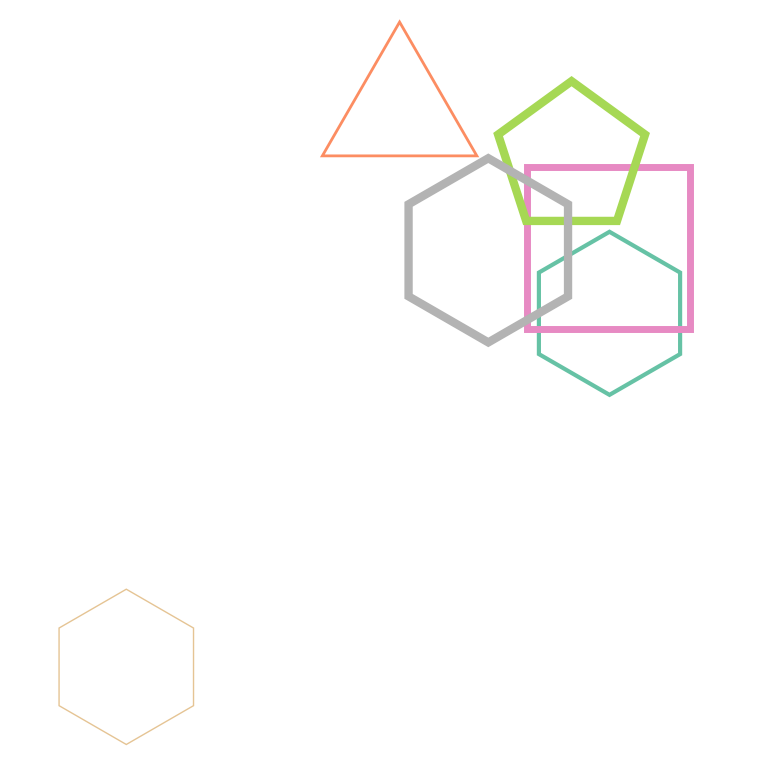[{"shape": "hexagon", "thickness": 1.5, "radius": 0.53, "center": [0.792, 0.593]}, {"shape": "triangle", "thickness": 1, "radius": 0.58, "center": [0.519, 0.855]}, {"shape": "square", "thickness": 2.5, "radius": 0.53, "center": [0.79, 0.678]}, {"shape": "pentagon", "thickness": 3, "radius": 0.5, "center": [0.742, 0.794]}, {"shape": "hexagon", "thickness": 0.5, "radius": 0.5, "center": [0.164, 0.134]}, {"shape": "hexagon", "thickness": 3, "radius": 0.6, "center": [0.634, 0.675]}]